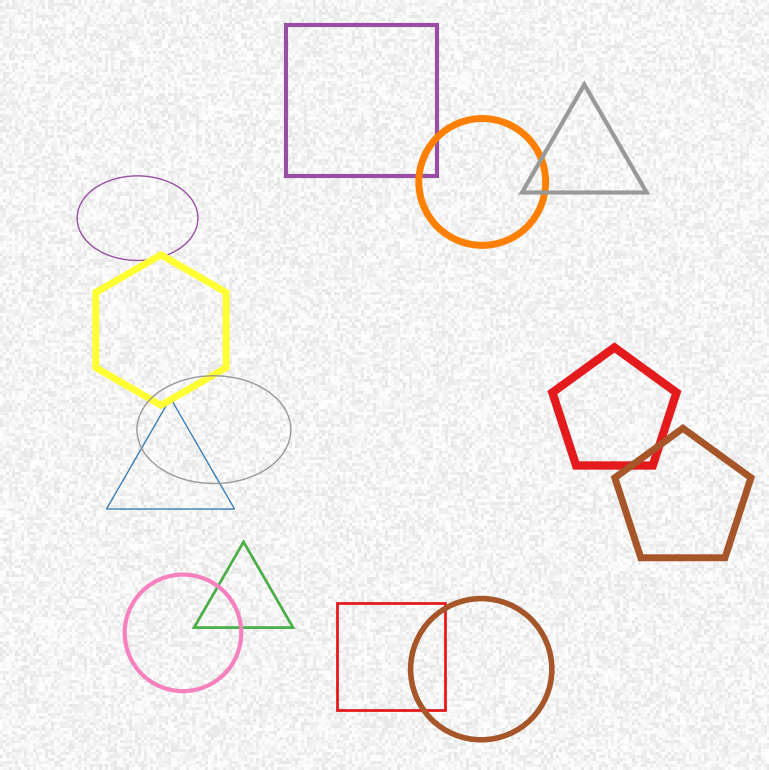[{"shape": "square", "thickness": 1, "radius": 0.35, "center": [0.508, 0.147]}, {"shape": "pentagon", "thickness": 3, "radius": 0.42, "center": [0.798, 0.464]}, {"shape": "triangle", "thickness": 0.5, "radius": 0.48, "center": [0.221, 0.387]}, {"shape": "triangle", "thickness": 1, "radius": 0.37, "center": [0.316, 0.222]}, {"shape": "square", "thickness": 1.5, "radius": 0.49, "center": [0.47, 0.869]}, {"shape": "oval", "thickness": 0.5, "radius": 0.39, "center": [0.179, 0.717]}, {"shape": "circle", "thickness": 2.5, "radius": 0.41, "center": [0.626, 0.764]}, {"shape": "hexagon", "thickness": 2.5, "radius": 0.49, "center": [0.209, 0.571]}, {"shape": "pentagon", "thickness": 2.5, "radius": 0.46, "center": [0.887, 0.351]}, {"shape": "circle", "thickness": 2, "radius": 0.46, "center": [0.625, 0.131]}, {"shape": "circle", "thickness": 1.5, "radius": 0.38, "center": [0.238, 0.178]}, {"shape": "triangle", "thickness": 1.5, "radius": 0.47, "center": [0.759, 0.797]}, {"shape": "oval", "thickness": 0.5, "radius": 0.5, "center": [0.278, 0.442]}]